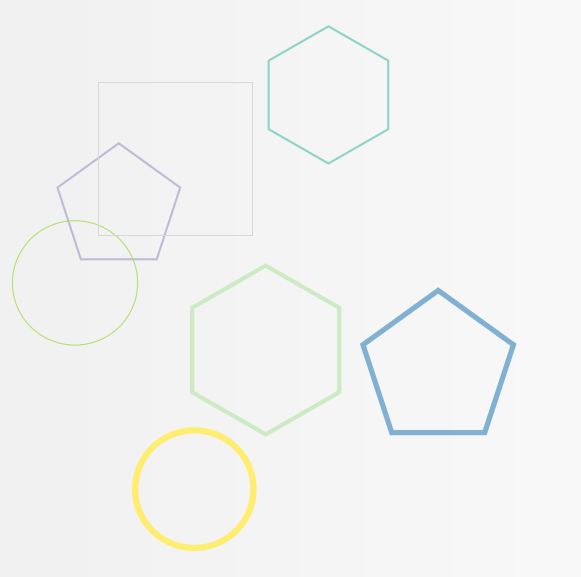[{"shape": "hexagon", "thickness": 1, "radius": 0.59, "center": [0.565, 0.835]}, {"shape": "pentagon", "thickness": 1, "radius": 0.56, "center": [0.204, 0.64]}, {"shape": "pentagon", "thickness": 2.5, "radius": 0.68, "center": [0.754, 0.36]}, {"shape": "circle", "thickness": 0.5, "radius": 0.54, "center": [0.129, 0.509]}, {"shape": "square", "thickness": 0.5, "radius": 0.66, "center": [0.301, 0.725]}, {"shape": "hexagon", "thickness": 2, "radius": 0.73, "center": [0.457, 0.393]}, {"shape": "circle", "thickness": 3, "radius": 0.51, "center": [0.334, 0.152]}]